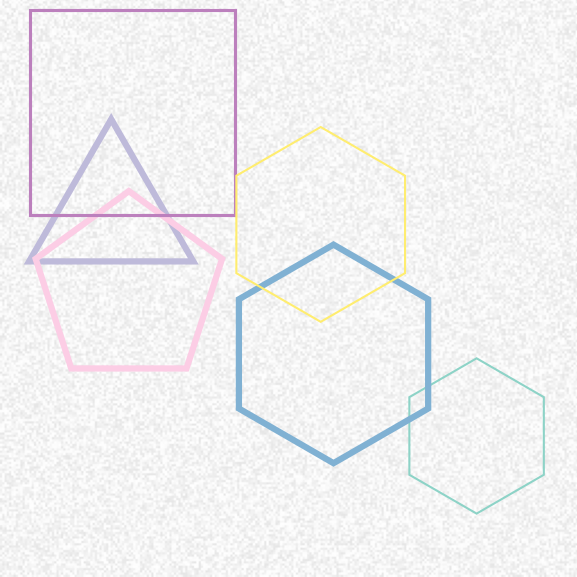[{"shape": "hexagon", "thickness": 1, "radius": 0.67, "center": [0.825, 0.244]}, {"shape": "triangle", "thickness": 3, "radius": 0.82, "center": [0.193, 0.629]}, {"shape": "hexagon", "thickness": 3, "radius": 0.95, "center": [0.578, 0.386]}, {"shape": "pentagon", "thickness": 3, "radius": 0.85, "center": [0.223, 0.498]}, {"shape": "square", "thickness": 1.5, "radius": 0.89, "center": [0.23, 0.804]}, {"shape": "hexagon", "thickness": 1, "radius": 0.84, "center": [0.555, 0.611]}]